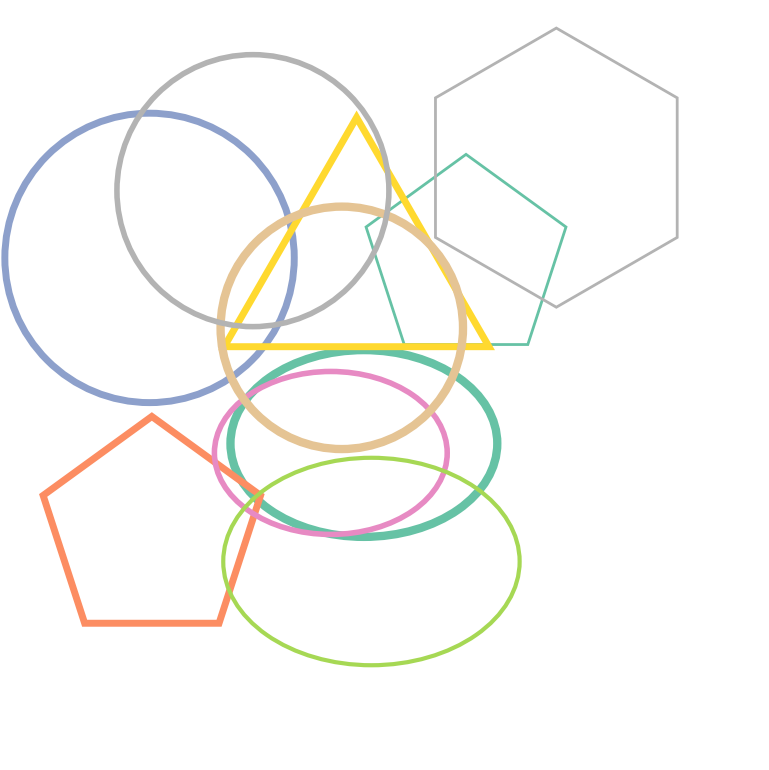[{"shape": "pentagon", "thickness": 1, "radius": 0.68, "center": [0.605, 0.663]}, {"shape": "oval", "thickness": 3, "radius": 0.87, "center": [0.473, 0.424]}, {"shape": "pentagon", "thickness": 2.5, "radius": 0.74, "center": [0.197, 0.311]}, {"shape": "circle", "thickness": 2.5, "radius": 0.94, "center": [0.194, 0.665]}, {"shape": "oval", "thickness": 2, "radius": 0.76, "center": [0.43, 0.412]}, {"shape": "oval", "thickness": 1.5, "radius": 0.96, "center": [0.482, 0.271]}, {"shape": "triangle", "thickness": 2.5, "radius": 0.99, "center": [0.463, 0.649]}, {"shape": "circle", "thickness": 3, "radius": 0.79, "center": [0.444, 0.574]}, {"shape": "circle", "thickness": 2, "radius": 0.88, "center": [0.328, 0.752]}, {"shape": "hexagon", "thickness": 1, "radius": 0.91, "center": [0.723, 0.782]}]